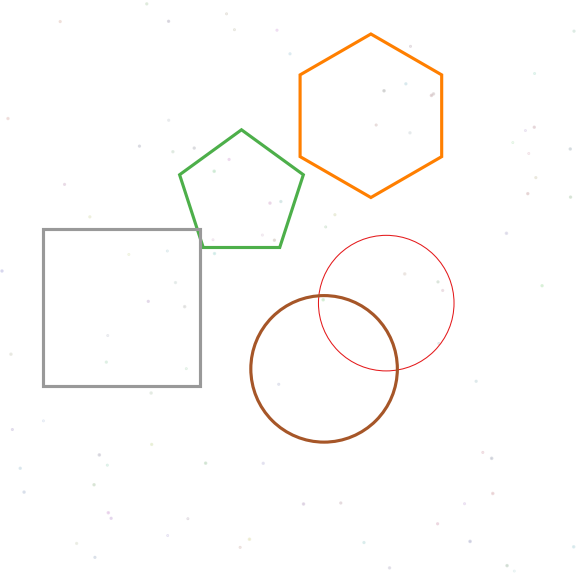[{"shape": "circle", "thickness": 0.5, "radius": 0.59, "center": [0.669, 0.474]}, {"shape": "pentagon", "thickness": 1.5, "radius": 0.56, "center": [0.418, 0.662]}, {"shape": "hexagon", "thickness": 1.5, "radius": 0.71, "center": [0.642, 0.799]}, {"shape": "circle", "thickness": 1.5, "radius": 0.63, "center": [0.561, 0.36]}, {"shape": "square", "thickness": 1.5, "radius": 0.68, "center": [0.21, 0.467]}]